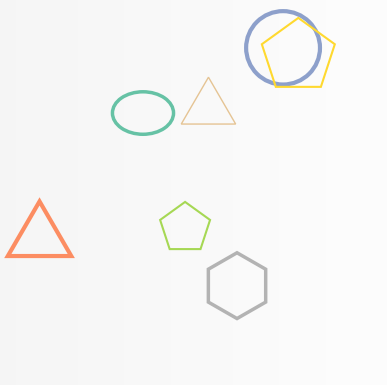[{"shape": "oval", "thickness": 2.5, "radius": 0.39, "center": [0.369, 0.706]}, {"shape": "triangle", "thickness": 3, "radius": 0.47, "center": [0.102, 0.382]}, {"shape": "circle", "thickness": 3, "radius": 0.48, "center": [0.73, 0.876]}, {"shape": "pentagon", "thickness": 1.5, "radius": 0.34, "center": [0.478, 0.408]}, {"shape": "pentagon", "thickness": 1.5, "radius": 0.5, "center": [0.77, 0.854]}, {"shape": "triangle", "thickness": 1, "radius": 0.41, "center": [0.538, 0.718]}, {"shape": "hexagon", "thickness": 2.5, "radius": 0.43, "center": [0.612, 0.258]}]